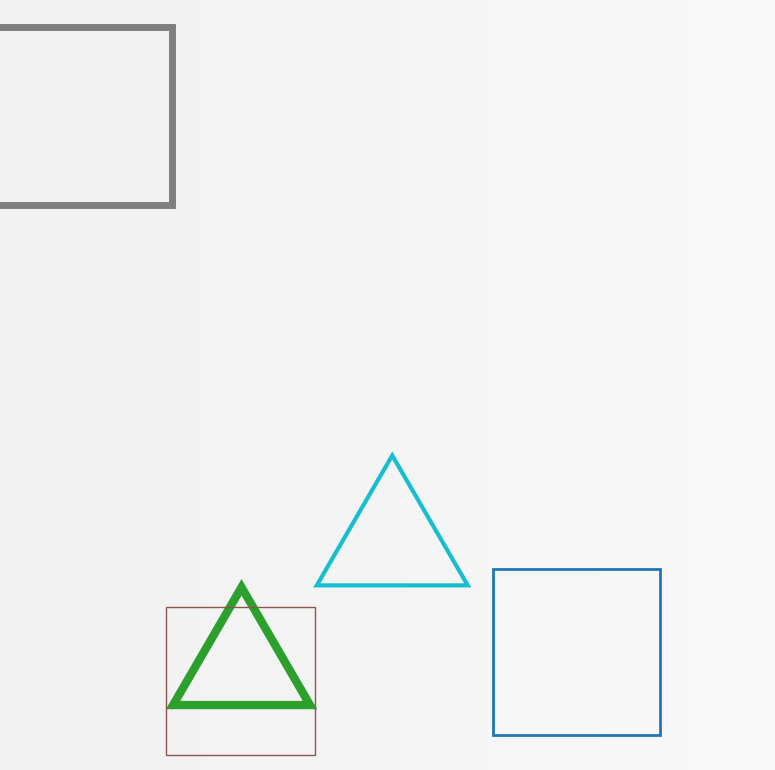[{"shape": "square", "thickness": 1, "radius": 0.54, "center": [0.744, 0.154]}, {"shape": "triangle", "thickness": 3, "radius": 0.51, "center": [0.312, 0.135]}, {"shape": "square", "thickness": 0.5, "radius": 0.48, "center": [0.311, 0.115]}, {"shape": "square", "thickness": 2.5, "radius": 0.58, "center": [0.107, 0.849]}, {"shape": "triangle", "thickness": 1.5, "radius": 0.56, "center": [0.506, 0.296]}]